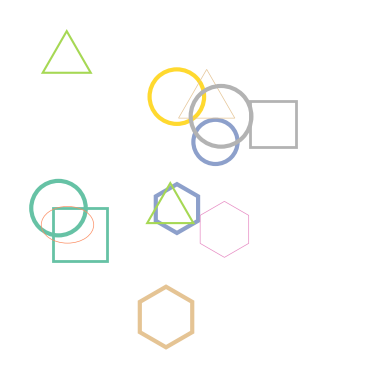[{"shape": "circle", "thickness": 3, "radius": 0.35, "center": [0.152, 0.459]}, {"shape": "square", "thickness": 2, "radius": 0.35, "center": [0.208, 0.391]}, {"shape": "oval", "thickness": 0.5, "radius": 0.34, "center": [0.175, 0.416]}, {"shape": "circle", "thickness": 3, "radius": 0.29, "center": [0.56, 0.631]}, {"shape": "hexagon", "thickness": 3, "radius": 0.32, "center": [0.46, 0.458]}, {"shape": "hexagon", "thickness": 0.5, "radius": 0.36, "center": [0.583, 0.404]}, {"shape": "triangle", "thickness": 1.5, "radius": 0.36, "center": [0.173, 0.847]}, {"shape": "triangle", "thickness": 1.5, "radius": 0.35, "center": [0.442, 0.455]}, {"shape": "circle", "thickness": 3, "radius": 0.35, "center": [0.459, 0.749]}, {"shape": "hexagon", "thickness": 3, "radius": 0.39, "center": [0.431, 0.177]}, {"shape": "triangle", "thickness": 0.5, "radius": 0.42, "center": [0.537, 0.735]}, {"shape": "square", "thickness": 2, "radius": 0.3, "center": [0.709, 0.677]}, {"shape": "circle", "thickness": 3, "radius": 0.39, "center": [0.574, 0.698]}]